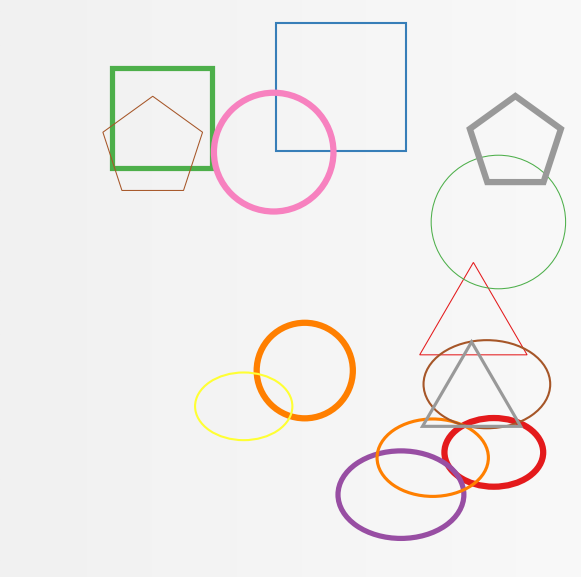[{"shape": "triangle", "thickness": 0.5, "radius": 0.53, "center": [0.814, 0.438]}, {"shape": "oval", "thickness": 3, "radius": 0.42, "center": [0.85, 0.216]}, {"shape": "square", "thickness": 1, "radius": 0.56, "center": [0.587, 0.848]}, {"shape": "square", "thickness": 2.5, "radius": 0.43, "center": [0.279, 0.795]}, {"shape": "circle", "thickness": 0.5, "radius": 0.58, "center": [0.857, 0.615]}, {"shape": "oval", "thickness": 2.5, "radius": 0.54, "center": [0.69, 0.143]}, {"shape": "circle", "thickness": 3, "radius": 0.41, "center": [0.524, 0.357]}, {"shape": "oval", "thickness": 1.5, "radius": 0.48, "center": [0.744, 0.207]}, {"shape": "oval", "thickness": 1, "radius": 0.42, "center": [0.419, 0.296]}, {"shape": "pentagon", "thickness": 0.5, "radius": 0.45, "center": [0.263, 0.742]}, {"shape": "oval", "thickness": 1, "radius": 0.54, "center": [0.838, 0.334]}, {"shape": "circle", "thickness": 3, "radius": 0.51, "center": [0.471, 0.736]}, {"shape": "triangle", "thickness": 1.5, "radius": 0.49, "center": [0.811, 0.31]}, {"shape": "pentagon", "thickness": 3, "radius": 0.41, "center": [0.887, 0.75]}]